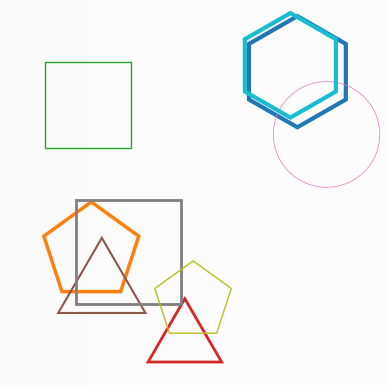[{"shape": "hexagon", "thickness": 3, "radius": 0.72, "center": [0.767, 0.814]}, {"shape": "pentagon", "thickness": 2.5, "radius": 0.64, "center": [0.236, 0.347]}, {"shape": "square", "thickness": 1, "radius": 0.56, "center": [0.228, 0.727]}, {"shape": "triangle", "thickness": 2, "radius": 0.55, "center": [0.477, 0.115]}, {"shape": "triangle", "thickness": 1.5, "radius": 0.65, "center": [0.263, 0.252]}, {"shape": "circle", "thickness": 0.5, "radius": 0.69, "center": [0.843, 0.651]}, {"shape": "square", "thickness": 2, "radius": 0.68, "center": [0.331, 0.346]}, {"shape": "pentagon", "thickness": 1, "radius": 0.52, "center": [0.498, 0.219]}, {"shape": "hexagon", "thickness": 3, "radius": 0.68, "center": [0.749, 0.83]}]